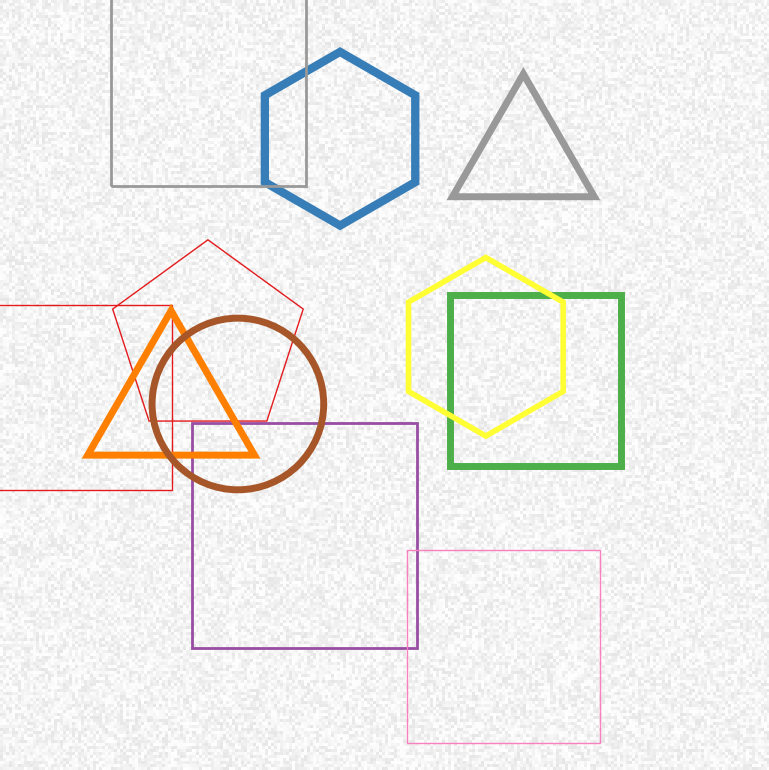[{"shape": "square", "thickness": 0.5, "radius": 0.6, "center": [0.103, 0.484]}, {"shape": "pentagon", "thickness": 0.5, "radius": 0.65, "center": [0.27, 0.558]}, {"shape": "hexagon", "thickness": 3, "radius": 0.56, "center": [0.442, 0.82]}, {"shape": "square", "thickness": 2.5, "radius": 0.55, "center": [0.696, 0.506]}, {"shape": "square", "thickness": 1, "radius": 0.73, "center": [0.395, 0.305]}, {"shape": "triangle", "thickness": 2.5, "radius": 0.63, "center": [0.222, 0.471]}, {"shape": "hexagon", "thickness": 2, "radius": 0.58, "center": [0.631, 0.55]}, {"shape": "circle", "thickness": 2.5, "radius": 0.56, "center": [0.309, 0.475]}, {"shape": "square", "thickness": 0.5, "radius": 0.63, "center": [0.653, 0.16]}, {"shape": "triangle", "thickness": 2.5, "radius": 0.53, "center": [0.68, 0.798]}, {"shape": "square", "thickness": 1, "radius": 0.63, "center": [0.271, 0.884]}]